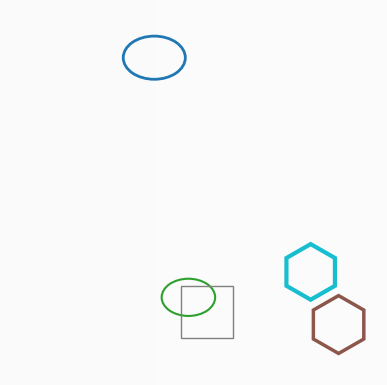[{"shape": "oval", "thickness": 2, "radius": 0.4, "center": [0.398, 0.85]}, {"shape": "oval", "thickness": 1.5, "radius": 0.35, "center": [0.486, 0.228]}, {"shape": "hexagon", "thickness": 2.5, "radius": 0.38, "center": [0.874, 0.157]}, {"shape": "square", "thickness": 1, "radius": 0.34, "center": [0.534, 0.19]}, {"shape": "hexagon", "thickness": 3, "radius": 0.36, "center": [0.802, 0.294]}]